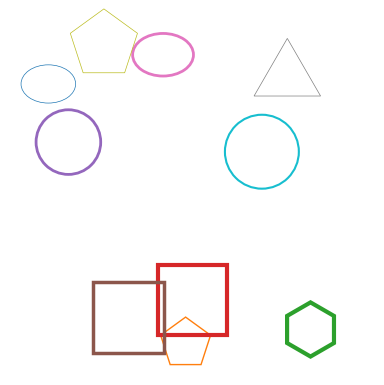[{"shape": "oval", "thickness": 0.5, "radius": 0.35, "center": [0.126, 0.782]}, {"shape": "pentagon", "thickness": 1, "radius": 0.34, "center": [0.482, 0.108]}, {"shape": "hexagon", "thickness": 3, "radius": 0.35, "center": [0.807, 0.144]}, {"shape": "square", "thickness": 3, "radius": 0.45, "center": [0.5, 0.22]}, {"shape": "circle", "thickness": 2, "radius": 0.42, "center": [0.178, 0.631]}, {"shape": "square", "thickness": 2.5, "radius": 0.46, "center": [0.334, 0.175]}, {"shape": "oval", "thickness": 2, "radius": 0.4, "center": [0.423, 0.858]}, {"shape": "triangle", "thickness": 0.5, "radius": 0.5, "center": [0.746, 0.8]}, {"shape": "pentagon", "thickness": 0.5, "radius": 0.46, "center": [0.27, 0.885]}, {"shape": "circle", "thickness": 1.5, "radius": 0.48, "center": [0.68, 0.606]}]